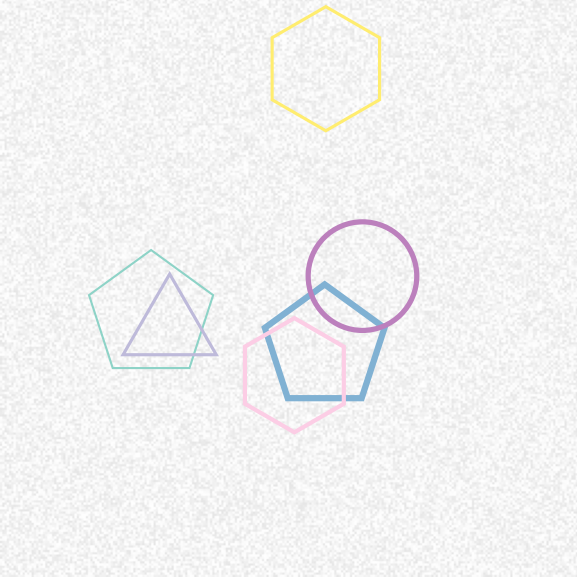[{"shape": "pentagon", "thickness": 1, "radius": 0.56, "center": [0.262, 0.453]}, {"shape": "triangle", "thickness": 1.5, "radius": 0.47, "center": [0.294, 0.431]}, {"shape": "pentagon", "thickness": 3, "radius": 0.54, "center": [0.562, 0.398]}, {"shape": "hexagon", "thickness": 2, "radius": 0.49, "center": [0.51, 0.349]}, {"shape": "circle", "thickness": 2.5, "radius": 0.47, "center": [0.628, 0.521]}, {"shape": "hexagon", "thickness": 1.5, "radius": 0.54, "center": [0.564, 0.88]}]